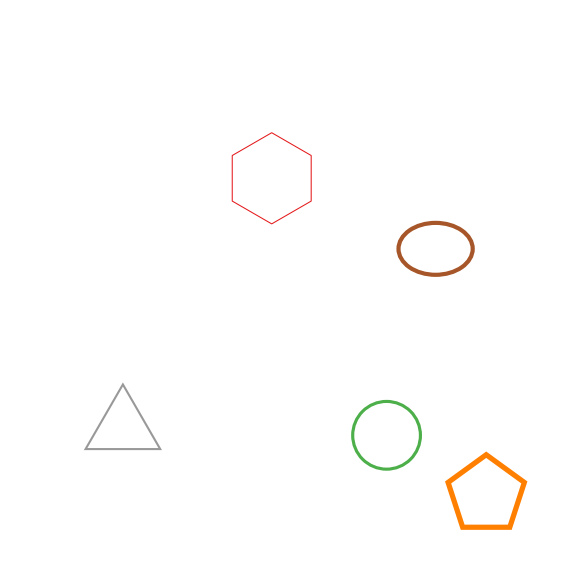[{"shape": "hexagon", "thickness": 0.5, "radius": 0.39, "center": [0.471, 0.69]}, {"shape": "circle", "thickness": 1.5, "radius": 0.29, "center": [0.669, 0.245]}, {"shape": "pentagon", "thickness": 2.5, "radius": 0.35, "center": [0.842, 0.142]}, {"shape": "oval", "thickness": 2, "radius": 0.32, "center": [0.754, 0.568]}, {"shape": "triangle", "thickness": 1, "radius": 0.37, "center": [0.213, 0.259]}]